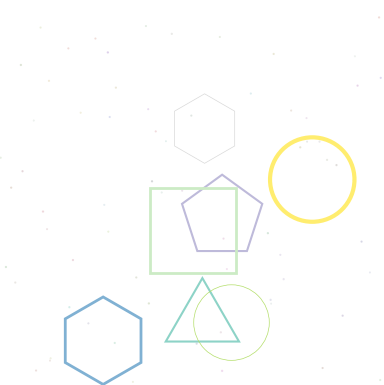[{"shape": "triangle", "thickness": 1.5, "radius": 0.55, "center": [0.526, 0.168]}, {"shape": "pentagon", "thickness": 1.5, "radius": 0.55, "center": [0.577, 0.437]}, {"shape": "hexagon", "thickness": 2, "radius": 0.57, "center": [0.268, 0.115]}, {"shape": "circle", "thickness": 0.5, "radius": 0.49, "center": [0.601, 0.162]}, {"shape": "hexagon", "thickness": 0.5, "radius": 0.45, "center": [0.531, 0.666]}, {"shape": "square", "thickness": 2, "radius": 0.55, "center": [0.502, 0.401]}, {"shape": "circle", "thickness": 3, "radius": 0.55, "center": [0.811, 0.534]}]